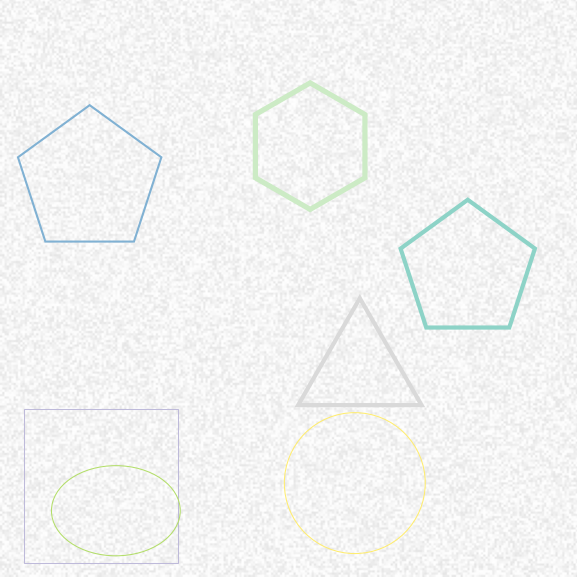[{"shape": "pentagon", "thickness": 2, "radius": 0.61, "center": [0.81, 0.531]}, {"shape": "square", "thickness": 0.5, "radius": 0.67, "center": [0.174, 0.158]}, {"shape": "pentagon", "thickness": 1, "radius": 0.65, "center": [0.155, 0.686]}, {"shape": "oval", "thickness": 0.5, "radius": 0.56, "center": [0.201, 0.115]}, {"shape": "triangle", "thickness": 2, "radius": 0.62, "center": [0.623, 0.359]}, {"shape": "hexagon", "thickness": 2.5, "radius": 0.55, "center": [0.537, 0.746]}, {"shape": "circle", "thickness": 0.5, "radius": 0.61, "center": [0.614, 0.163]}]